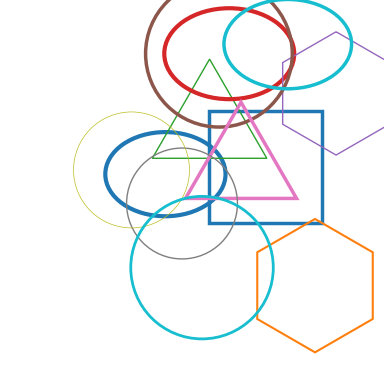[{"shape": "oval", "thickness": 3, "radius": 0.78, "center": [0.43, 0.548]}, {"shape": "square", "thickness": 2.5, "radius": 0.73, "center": [0.689, 0.566]}, {"shape": "hexagon", "thickness": 1.5, "radius": 0.87, "center": [0.818, 0.258]}, {"shape": "triangle", "thickness": 1, "radius": 0.86, "center": [0.544, 0.675]}, {"shape": "oval", "thickness": 3, "radius": 0.84, "center": [0.595, 0.861]}, {"shape": "hexagon", "thickness": 1, "radius": 0.8, "center": [0.873, 0.757]}, {"shape": "circle", "thickness": 2.5, "radius": 0.95, "center": [0.569, 0.861]}, {"shape": "triangle", "thickness": 2.5, "radius": 0.83, "center": [0.626, 0.568]}, {"shape": "circle", "thickness": 1, "radius": 0.72, "center": [0.473, 0.471]}, {"shape": "circle", "thickness": 0.5, "radius": 0.75, "center": [0.342, 0.559]}, {"shape": "oval", "thickness": 2.5, "radius": 0.83, "center": [0.747, 0.885]}, {"shape": "circle", "thickness": 2, "radius": 0.93, "center": [0.525, 0.305]}]